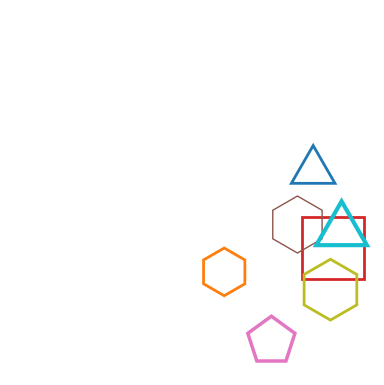[{"shape": "triangle", "thickness": 2, "radius": 0.33, "center": [0.813, 0.557]}, {"shape": "hexagon", "thickness": 2, "radius": 0.31, "center": [0.582, 0.294]}, {"shape": "square", "thickness": 2, "radius": 0.4, "center": [0.865, 0.355]}, {"shape": "hexagon", "thickness": 1, "radius": 0.37, "center": [0.773, 0.417]}, {"shape": "pentagon", "thickness": 2.5, "radius": 0.32, "center": [0.705, 0.114]}, {"shape": "hexagon", "thickness": 2, "radius": 0.4, "center": [0.858, 0.248]}, {"shape": "triangle", "thickness": 3, "radius": 0.38, "center": [0.887, 0.401]}]